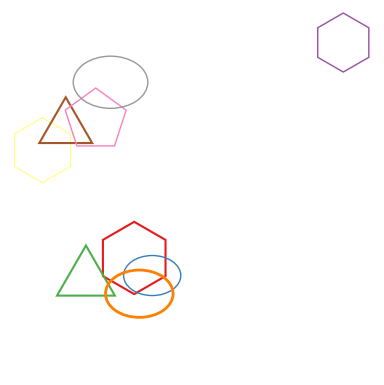[{"shape": "hexagon", "thickness": 1.5, "radius": 0.47, "center": [0.349, 0.33]}, {"shape": "oval", "thickness": 1, "radius": 0.37, "center": [0.395, 0.284]}, {"shape": "triangle", "thickness": 1.5, "radius": 0.43, "center": [0.223, 0.276]}, {"shape": "hexagon", "thickness": 1, "radius": 0.38, "center": [0.892, 0.889]}, {"shape": "oval", "thickness": 2, "radius": 0.44, "center": [0.362, 0.237]}, {"shape": "hexagon", "thickness": 0.5, "radius": 0.42, "center": [0.11, 0.61]}, {"shape": "triangle", "thickness": 1.5, "radius": 0.4, "center": [0.171, 0.668]}, {"shape": "pentagon", "thickness": 1, "radius": 0.42, "center": [0.249, 0.688]}, {"shape": "oval", "thickness": 1, "radius": 0.48, "center": [0.287, 0.786]}]